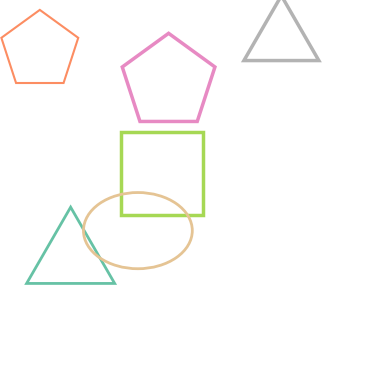[{"shape": "triangle", "thickness": 2, "radius": 0.66, "center": [0.183, 0.33]}, {"shape": "pentagon", "thickness": 1.5, "radius": 0.52, "center": [0.103, 0.869]}, {"shape": "pentagon", "thickness": 2.5, "radius": 0.63, "center": [0.438, 0.787]}, {"shape": "square", "thickness": 2.5, "radius": 0.54, "center": [0.421, 0.549]}, {"shape": "oval", "thickness": 2, "radius": 0.71, "center": [0.358, 0.401]}, {"shape": "triangle", "thickness": 2.5, "radius": 0.56, "center": [0.731, 0.899]}]